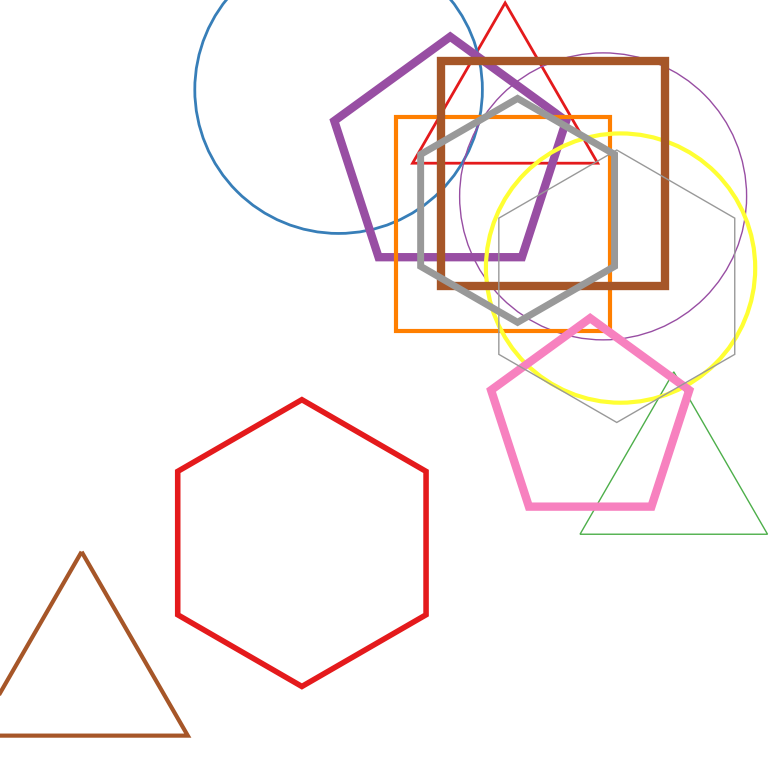[{"shape": "hexagon", "thickness": 2, "radius": 0.93, "center": [0.392, 0.295]}, {"shape": "triangle", "thickness": 1, "radius": 0.69, "center": [0.656, 0.857]}, {"shape": "circle", "thickness": 1, "radius": 0.93, "center": [0.44, 0.884]}, {"shape": "triangle", "thickness": 0.5, "radius": 0.7, "center": [0.875, 0.376]}, {"shape": "pentagon", "thickness": 3, "radius": 0.79, "center": [0.585, 0.794]}, {"shape": "circle", "thickness": 0.5, "radius": 0.93, "center": [0.783, 0.745]}, {"shape": "square", "thickness": 1.5, "radius": 0.69, "center": [0.654, 0.709]}, {"shape": "circle", "thickness": 1.5, "radius": 0.87, "center": [0.806, 0.652]}, {"shape": "triangle", "thickness": 1.5, "radius": 0.8, "center": [0.106, 0.124]}, {"shape": "square", "thickness": 3, "radius": 0.73, "center": [0.718, 0.775]}, {"shape": "pentagon", "thickness": 3, "radius": 0.68, "center": [0.766, 0.451]}, {"shape": "hexagon", "thickness": 2.5, "radius": 0.73, "center": [0.672, 0.727]}, {"shape": "hexagon", "thickness": 0.5, "radius": 0.88, "center": [0.801, 0.628]}]